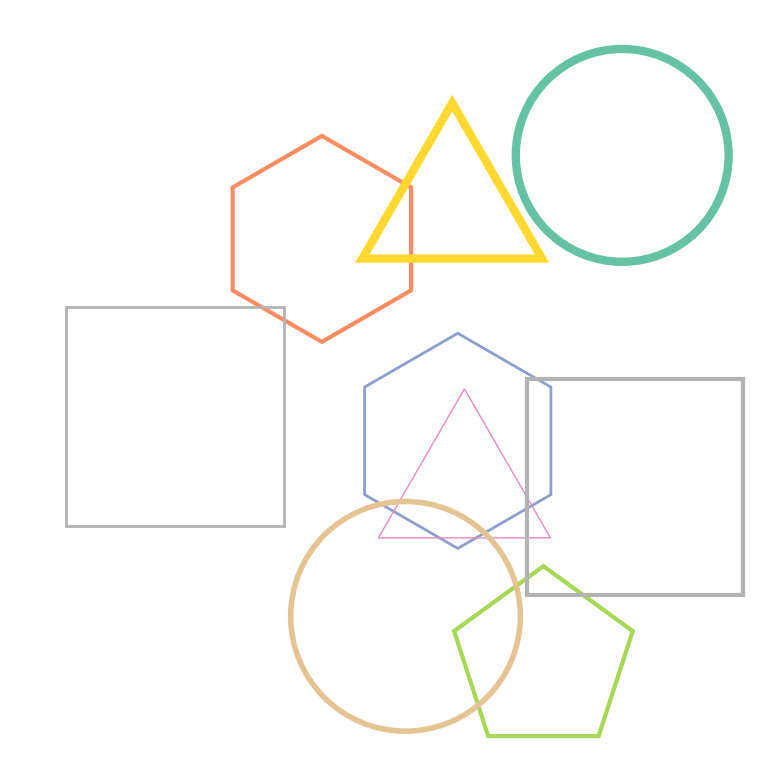[{"shape": "circle", "thickness": 3, "radius": 0.69, "center": [0.808, 0.798]}, {"shape": "hexagon", "thickness": 1.5, "radius": 0.67, "center": [0.418, 0.69]}, {"shape": "hexagon", "thickness": 1, "radius": 0.7, "center": [0.594, 0.427]}, {"shape": "triangle", "thickness": 0.5, "radius": 0.64, "center": [0.603, 0.366]}, {"shape": "pentagon", "thickness": 1.5, "radius": 0.61, "center": [0.706, 0.143]}, {"shape": "triangle", "thickness": 3, "radius": 0.67, "center": [0.587, 0.732]}, {"shape": "circle", "thickness": 2, "radius": 0.75, "center": [0.527, 0.2]}, {"shape": "square", "thickness": 1, "radius": 0.71, "center": [0.227, 0.459]}, {"shape": "square", "thickness": 1.5, "radius": 0.7, "center": [0.825, 0.367]}]